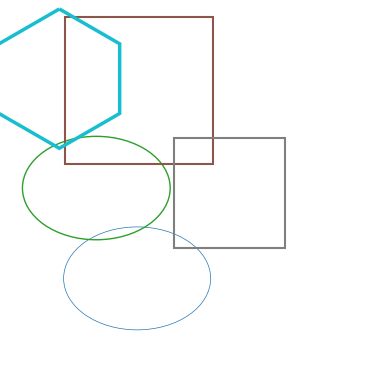[{"shape": "oval", "thickness": 0.5, "radius": 0.96, "center": [0.356, 0.277]}, {"shape": "oval", "thickness": 1, "radius": 0.96, "center": [0.25, 0.512]}, {"shape": "square", "thickness": 1.5, "radius": 0.96, "center": [0.361, 0.766]}, {"shape": "square", "thickness": 1.5, "radius": 0.72, "center": [0.597, 0.499]}, {"shape": "hexagon", "thickness": 2.5, "radius": 0.9, "center": [0.154, 0.796]}]